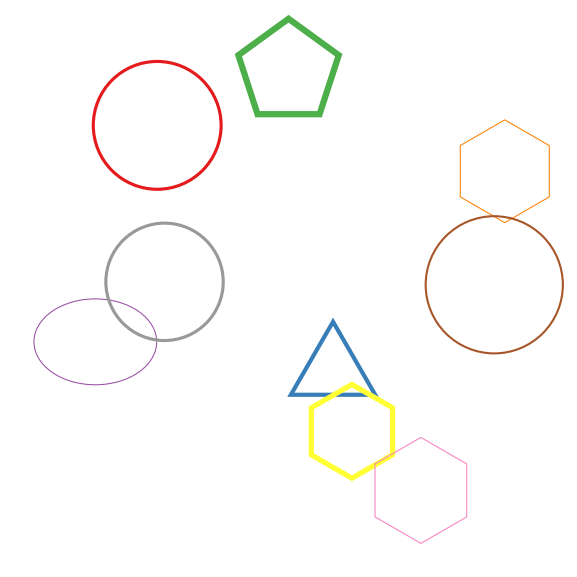[{"shape": "circle", "thickness": 1.5, "radius": 0.55, "center": [0.272, 0.782]}, {"shape": "triangle", "thickness": 2, "radius": 0.42, "center": [0.577, 0.358]}, {"shape": "pentagon", "thickness": 3, "radius": 0.46, "center": [0.5, 0.875]}, {"shape": "oval", "thickness": 0.5, "radius": 0.53, "center": [0.165, 0.407]}, {"shape": "hexagon", "thickness": 0.5, "radius": 0.44, "center": [0.874, 0.703]}, {"shape": "hexagon", "thickness": 2.5, "radius": 0.41, "center": [0.609, 0.252]}, {"shape": "circle", "thickness": 1, "radius": 0.59, "center": [0.856, 0.506]}, {"shape": "hexagon", "thickness": 0.5, "radius": 0.46, "center": [0.729, 0.15]}, {"shape": "circle", "thickness": 1.5, "radius": 0.51, "center": [0.285, 0.511]}]